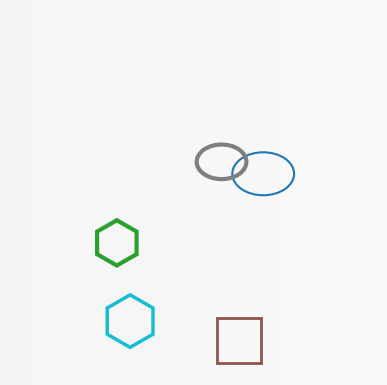[{"shape": "oval", "thickness": 1.5, "radius": 0.4, "center": [0.679, 0.549]}, {"shape": "hexagon", "thickness": 3, "radius": 0.29, "center": [0.302, 0.369]}, {"shape": "square", "thickness": 2, "radius": 0.29, "center": [0.617, 0.116]}, {"shape": "oval", "thickness": 3, "radius": 0.32, "center": [0.572, 0.58]}, {"shape": "hexagon", "thickness": 2.5, "radius": 0.34, "center": [0.336, 0.166]}]